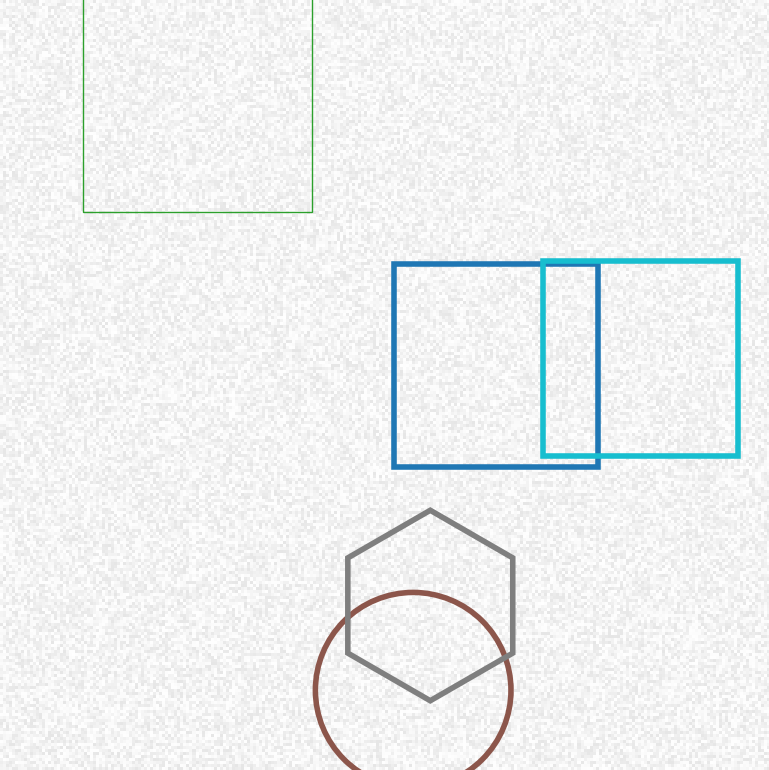[{"shape": "square", "thickness": 2, "radius": 0.66, "center": [0.644, 0.525]}, {"shape": "square", "thickness": 0.5, "radius": 0.75, "center": [0.257, 0.873]}, {"shape": "circle", "thickness": 2, "radius": 0.64, "center": [0.537, 0.104]}, {"shape": "hexagon", "thickness": 2, "radius": 0.62, "center": [0.559, 0.214]}, {"shape": "square", "thickness": 2, "radius": 0.63, "center": [0.832, 0.534]}]